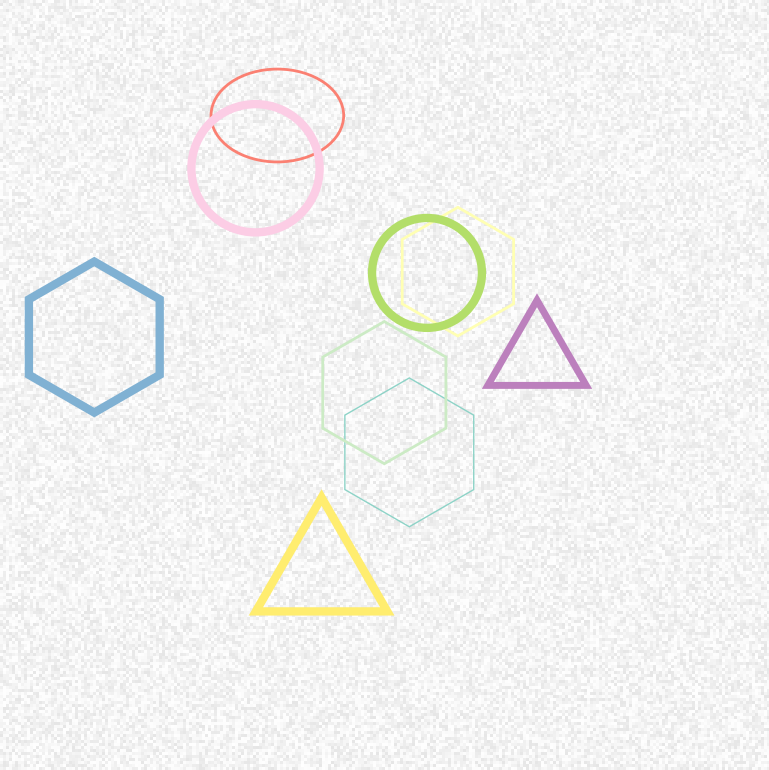[{"shape": "hexagon", "thickness": 0.5, "radius": 0.48, "center": [0.532, 0.413]}, {"shape": "hexagon", "thickness": 1, "radius": 0.42, "center": [0.595, 0.647]}, {"shape": "oval", "thickness": 1, "radius": 0.43, "center": [0.36, 0.85]}, {"shape": "hexagon", "thickness": 3, "radius": 0.49, "center": [0.122, 0.562]}, {"shape": "circle", "thickness": 3, "radius": 0.36, "center": [0.555, 0.646]}, {"shape": "circle", "thickness": 3, "radius": 0.42, "center": [0.332, 0.781]}, {"shape": "triangle", "thickness": 2.5, "radius": 0.37, "center": [0.697, 0.536]}, {"shape": "hexagon", "thickness": 1, "radius": 0.46, "center": [0.499, 0.49]}, {"shape": "triangle", "thickness": 3, "radius": 0.49, "center": [0.418, 0.255]}]